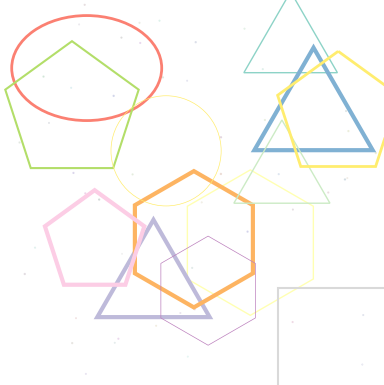[{"shape": "triangle", "thickness": 1, "radius": 0.7, "center": [0.755, 0.881]}, {"shape": "hexagon", "thickness": 1, "radius": 0.94, "center": [0.65, 0.37]}, {"shape": "triangle", "thickness": 3, "radius": 0.84, "center": [0.399, 0.261]}, {"shape": "oval", "thickness": 2, "radius": 0.97, "center": [0.225, 0.823]}, {"shape": "triangle", "thickness": 3, "radius": 0.89, "center": [0.814, 0.699]}, {"shape": "hexagon", "thickness": 3, "radius": 0.88, "center": [0.504, 0.379]}, {"shape": "pentagon", "thickness": 1.5, "radius": 0.91, "center": [0.187, 0.711]}, {"shape": "pentagon", "thickness": 3, "radius": 0.68, "center": [0.246, 0.37]}, {"shape": "square", "thickness": 1.5, "radius": 0.7, "center": [0.862, 0.113]}, {"shape": "hexagon", "thickness": 0.5, "radius": 0.71, "center": [0.541, 0.245]}, {"shape": "triangle", "thickness": 1, "radius": 0.72, "center": [0.732, 0.544]}, {"shape": "circle", "thickness": 0.5, "radius": 0.72, "center": [0.431, 0.608]}, {"shape": "pentagon", "thickness": 2, "radius": 0.83, "center": [0.878, 0.701]}]